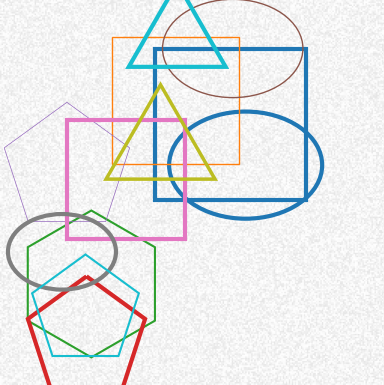[{"shape": "square", "thickness": 3, "radius": 0.98, "center": [0.598, 0.677]}, {"shape": "oval", "thickness": 3, "radius": 0.99, "center": [0.638, 0.571]}, {"shape": "square", "thickness": 1, "radius": 0.83, "center": [0.456, 0.739]}, {"shape": "hexagon", "thickness": 1.5, "radius": 0.95, "center": [0.237, 0.263]}, {"shape": "pentagon", "thickness": 3, "radius": 0.8, "center": [0.225, 0.122]}, {"shape": "pentagon", "thickness": 0.5, "radius": 0.86, "center": [0.174, 0.563]}, {"shape": "oval", "thickness": 1, "radius": 0.91, "center": [0.604, 0.874]}, {"shape": "square", "thickness": 3, "radius": 0.77, "center": [0.327, 0.534]}, {"shape": "oval", "thickness": 3, "radius": 0.7, "center": [0.161, 0.346]}, {"shape": "triangle", "thickness": 2.5, "radius": 0.82, "center": [0.417, 0.616]}, {"shape": "triangle", "thickness": 3, "radius": 0.73, "center": [0.46, 0.899]}, {"shape": "pentagon", "thickness": 1.5, "radius": 0.73, "center": [0.222, 0.193]}]